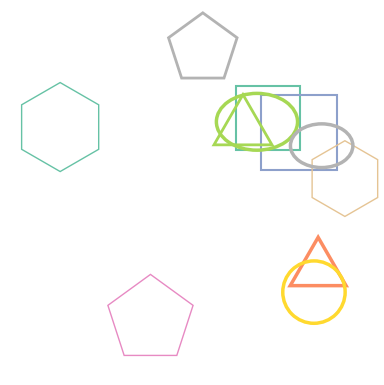[{"shape": "square", "thickness": 1.5, "radius": 0.42, "center": [0.695, 0.694]}, {"shape": "hexagon", "thickness": 1, "radius": 0.58, "center": [0.156, 0.67]}, {"shape": "triangle", "thickness": 2.5, "radius": 0.42, "center": [0.826, 0.3]}, {"shape": "square", "thickness": 1.5, "radius": 0.49, "center": [0.777, 0.656]}, {"shape": "pentagon", "thickness": 1, "radius": 0.58, "center": [0.391, 0.171]}, {"shape": "triangle", "thickness": 2, "radius": 0.43, "center": [0.631, 0.667]}, {"shape": "oval", "thickness": 2.5, "radius": 0.53, "center": [0.667, 0.684]}, {"shape": "circle", "thickness": 2.5, "radius": 0.41, "center": [0.815, 0.241]}, {"shape": "hexagon", "thickness": 1, "radius": 0.49, "center": [0.896, 0.536]}, {"shape": "pentagon", "thickness": 2, "radius": 0.47, "center": [0.527, 0.873]}, {"shape": "oval", "thickness": 2.5, "radius": 0.41, "center": [0.835, 0.622]}]